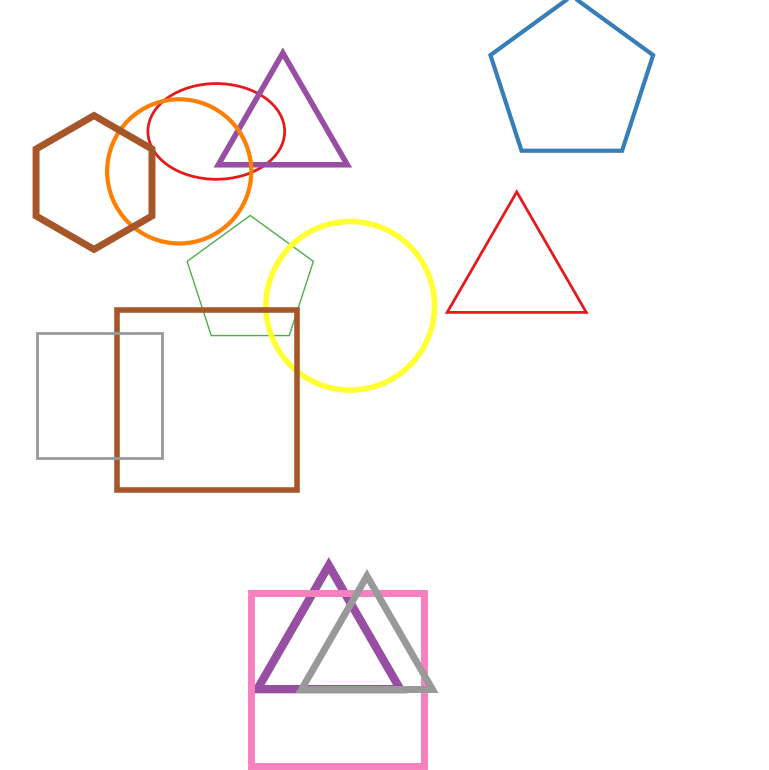[{"shape": "triangle", "thickness": 1, "radius": 0.52, "center": [0.671, 0.646]}, {"shape": "oval", "thickness": 1, "radius": 0.44, "center": [0.281, 0.829]}, {"shape": "pentagon", "thickness": 1.5, "radius": 0.56, "center": [0.743, 0.894]}, {"shape": "pentagon", "thickness": 0.5, "radius": 0.43, "center": [0.325, 0.634]}, {"shape": "triangle", "thickness": 2, "radius": 0.48, "center": [0.367, 0.834]}, {"shape": "triangle", "thickness": 3, "radius": 0.54, "center": [0.427, 0.159]}, {"shape": "circle", "thickness": 1.5, "radius": 0.47, "center": [0.233, 0.777]}, {"shape": "circle", "thickness": 2, "radius": 0.55, "center": [0.455, 0.603]}, {"shape": "square", "thickness": 2, "radius": 0.58, "center": [0.269, 0.48]}, {"shape": "hexagon", "thickness": 2.5, "radius": 0.43, "center": [0.122, 0.763]}, {"shape": "square", "thickness": 2.5, "radius": 0.56, "center": [0.438, 0.118]}, {"shape": "triangle", "thickness": 2.5, "radius": 0.49, "center": [0.477, 0.154]}, {"shape": "square", "thickness": 1, "radius": 0.4, "center": [0.13, 0.487]}]